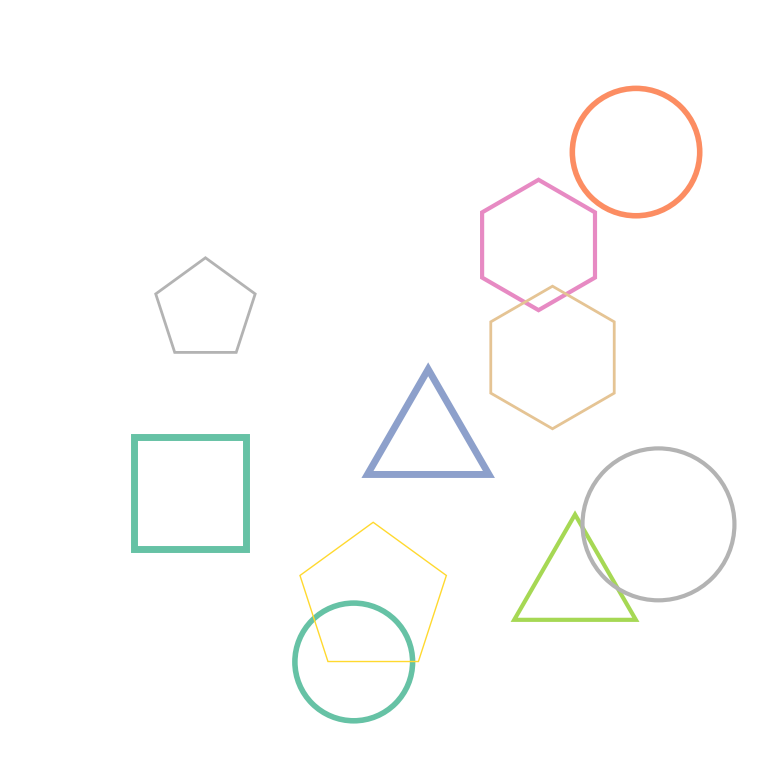[{"shape": "square", "thickness": 2.5, "radius": 0.36, "center": [0.247, 0.359]}, {"shape": "circle", "thickness": 2, "radius": 0.38, "center": [0.459, 0.14]}, {"shape": "circle", "thickness": 2, "radius": 0.41, "center": [0.826, 0.803]}, {"shape": "triangle", "thickness": 2.5, "radius": 0.46, "center": [0.556, 0.429]}, {"shape": "hexagon", "thickness": 1.5, "radius": 0.42, "center": [0.699, 0.682]}, {"shape": "triangle", "thickness": 1.5, "radius": 0.46, "center": [0.747, 0.241]}, {"shape": "pentagon", "thickness": 0.5, "radius": 0.5, "center": [0.485, 0.222]}, {"shape": "hexagon", "thickness": 1, "radius": 0.46, "center": [0.718, 0.536]}, {"shape": "circle", "thickness": 1.5, "radius": 0.49, "center": [0.855, 0.319]}, {"shape": "pentagon", "thickness": 1, "radius": 0.34, "center": [0.267, 0.597]}]